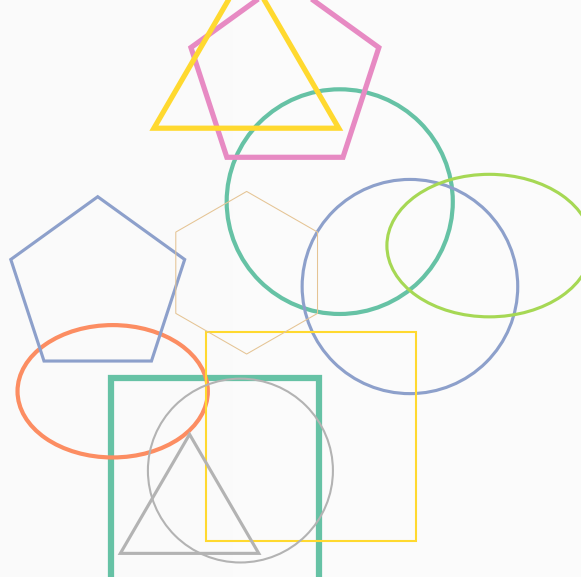[{"shape": "circle", "thickness": 2, "radius": 0.97, "center": [0.584, 0.65]}, {"shape": "square", "thickness": 3, "radius": 0.89, "center": [0.37, 0.166]}, {"shape": "oval", "thickness": 2, "radius": 0.82, "center": [0.194, 0.322]}, {"shape": "circle", "thickness": 1.5, "radius": 0.93, "center": [0.705, 0.503]}, {"shape": "pentagon", "thickness": 1.5, "radius": 0.79, "center": [0.168, 0.501]}, {"shape": "pentagon", "thickness": 2.5, "radius": 0.85, "center": [0.49, 0.864]}, {"shape": "oval", "thickness": 1.5, "radius": 0.88, "center": [0.842, 0.574]}, {"shape": "square", "thickness": 1, "radius": 0.9, "center": [0.535, 0.243]}, {"shape": "triangle", "thickness": 2.5, "radius": 0.92, "center": [0.424, 0.869]}, {"shape": "hexagon", "thickness": 0.5, "radius": 0.7, "center": [0.424, 0.527]}, {"shape": "circle", "thickness": 1, "radius": 0.8, "center": [0.414, 0.184]}, {"shape": "triangle", "thickness": 1.5, "radius": 0.69, "center": [0.326, 0.11]}]